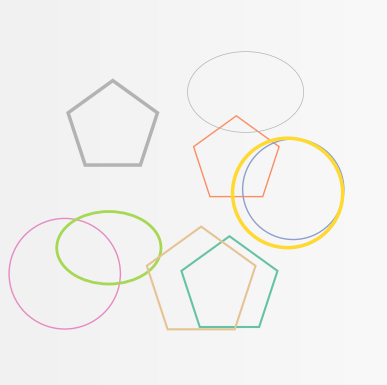[{"shape": "pentagon", "thickness": 1.5, "radius": 0.65, "center": [0.592, 0.256]}, {"shape": "pentagon", "thickness": 1, "radius": 0.58, "center": [0.61, 0.583]}, {"shape": "circle", "thickness": 1, "radius": 0.65, "center": [0.757, 0.508]}, {"shape": "circle", "thickness": 1, "radius": 0.72, "center": [0.167, 0.289]}, {"shape": "oval", "thickness": 2, "radius": 0.67, "center": [0.281, 0.356]}, {"shape": "circle", "thickness": 2.5, "radius": 0.71, "center": [0.742, 0.499]}, {"shape": "pentagon", "thickness": 1.5, "radius": 0.74, "center": [0.519, 0.264]}, {"shape": "oval", "thickness": 0.5, "radius": 0.75, "center": [0.634, 0.761]}, {"shape": "pentagon", "thickness": 2.5, "radius": 0.61, "center": [0.291, 0.669]}]